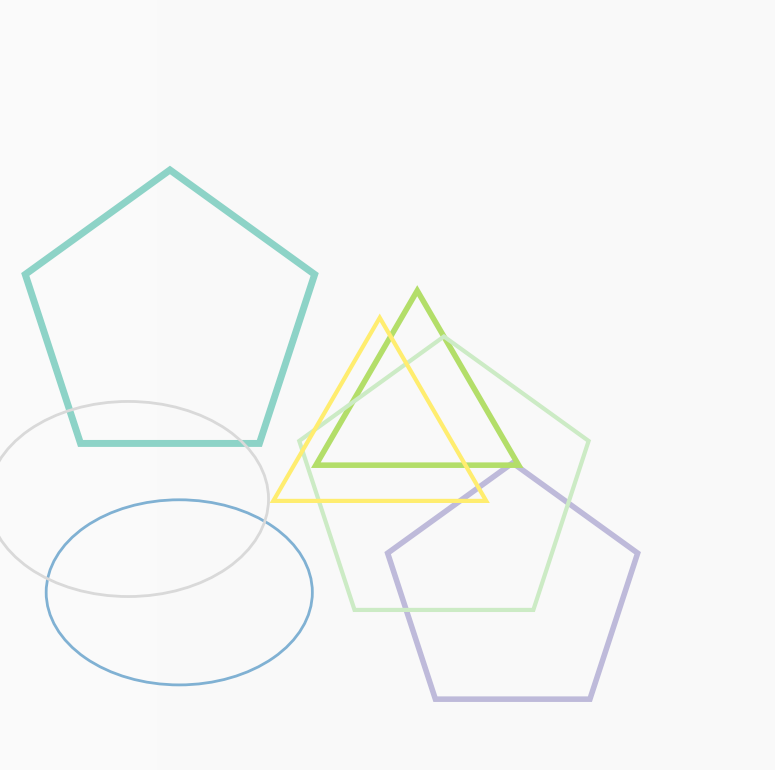[{"shape": "pentagon", "thickness": 2.5, "radius": 0.98, "center": [0.219, 0.583]}, {"shape": "pentagon", "thickness": 2, "radius": 0.85, "center": [0.661, 0.229]}, {"shape": "oval", "thickness": 1, "radius": 0.86, "center": [0.231, 0.231]}, {"shape": "triangle", "thickness": 2, "radius": 0.76, "center": [0.538, 0.471]}, {"shape": "oval", "thickness": 1, "radius": 0.9, "center": [0.166, 0.352]}, {"shape": "pentagon", "thickness": 1.5, "radius": 0.98, "center": [0.573, 0.367]}, {"shape": "triangle", "thickness": 1.5, "radius": 0.79, "center": [0.49, 0.429]}]